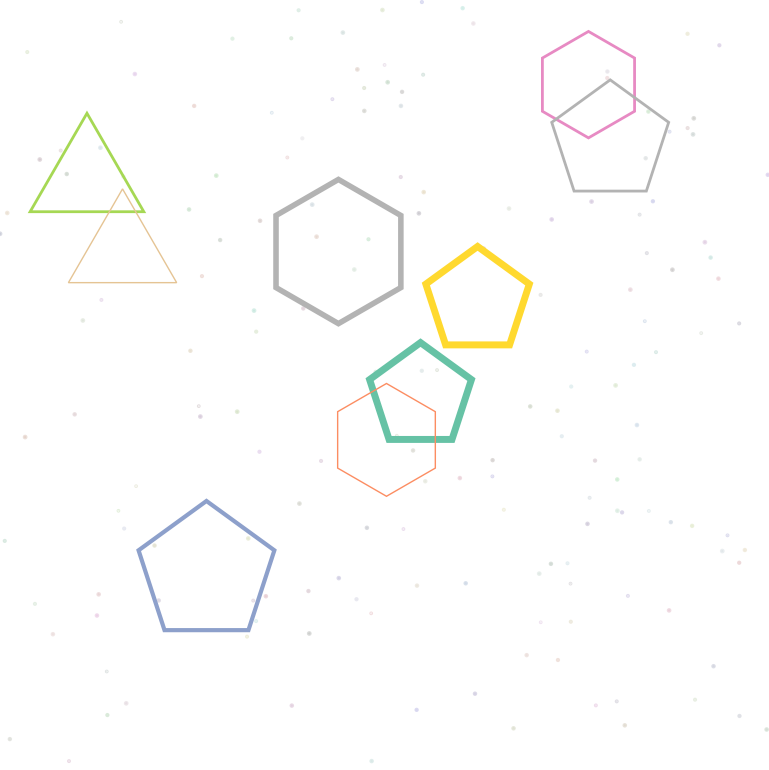[{"shape": "pentagon", "thickness": 2.5, "radius": 0.35, "center": [0.546, 0.486]}, {"shape": "hexagon", "thickness": 0.5, "radius": 0.37, "center": [0.502, 0.429]}, {"shape": "pentagon", "thickness": 1.5, "radius": 0.46, "center": [0.268, 0.257]}, {"shape": "hexagon", "thickness": 1, "radius": 0.35, "center": [0.764, 0.89]}, {"shape": "triangle", "thickness": 1, "radius": 0.43, "center": [0.113, 0.768]}, {"shape": "pentagon", "thickness": 2.5, "radius": 0.35, "center": [0.62, 0.609]}, {"shape": "triangle", "thickness": 0.5, "radius": 0.41, "center": [0.159, 0.673]}, {"shape": "pentagon", "thickness": 1, "radius": 0.4, "center": [0.792, 0.816]}, {"shape": "hexagon", "thickness": 2, "radius": 0.47, "center": [0.44, 0.673]}]